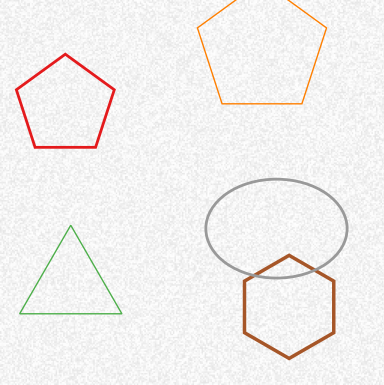[{"shape": "pentagon", "thickness": 2, "radius": 0.67, "center": [0.17, 0.726]}, {"shape": "triangle", "thickness": 1, "radius": 0.77, "center": [0.184, 0.262]}, {"shape": "pentagon", "thickness": 1, "radius": 0.88, "center": [0.68, 0.873]}, {"shape": "hexagon", "thickness": 2.5, "radius": 0.67, "center": [0.751, 0.203]}, {"shape": "oval", "thickness": 2, "radius": 0.92, "center": [0.718, 0.406]}]